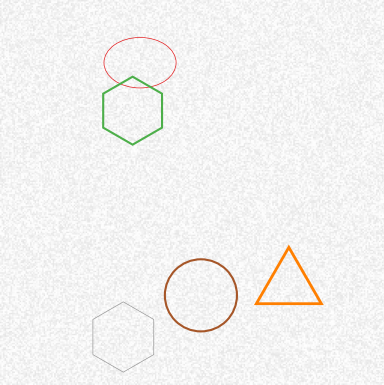[{"shape": "oval", "thickness": 0.5, "radius": 0.47, "center": [0.364, 0.837]}, {"shape": "hexagon", "thickness": 1.5, "radius": 0.44, "center": [0.344, 0.713]}, {"shape": "triangle", "thickness": 2, "radius": 0.49, "center": [0.75, 0.26]}, {"shape": "circle", "thickness": 1.5, "radius": 0.47, "center": [0.522, 0.233]}, {"shape": "hexagon", "thickness": 0.5, "radius": 0.46, "center": [0.32, 0.125]}]